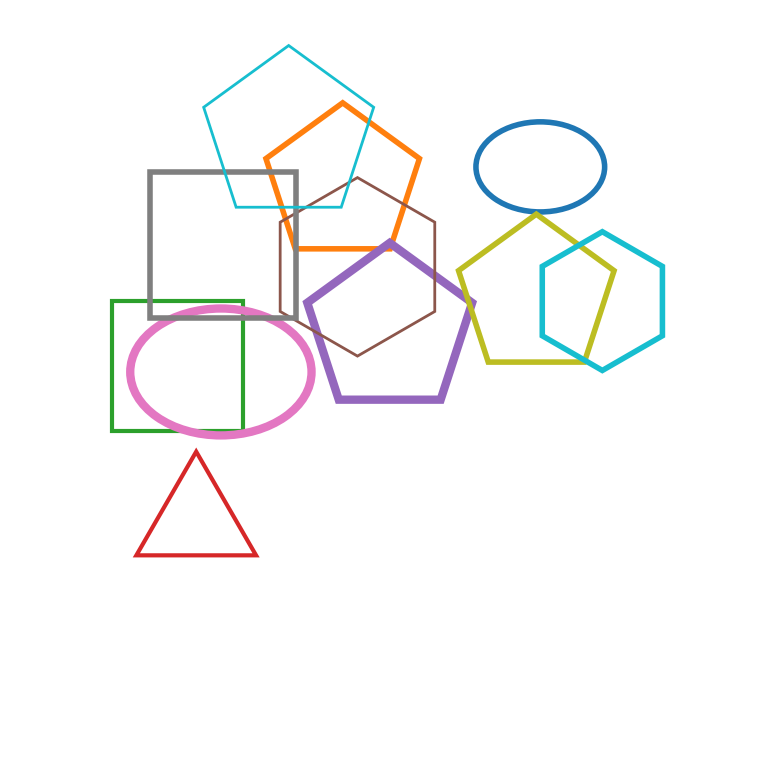[{"shape": "oval", "thickness": 2, "radius": 0.42, "center": [0.702, 0.783]}, {"shape": "pentagon", "thickness": 2, "radius": 0.52, "center": [0.445, 0.762]}, {"shape": "square", "thickness": 1.5, "radius": 0.42, "center": [0.23, 0.524]}, {"shape": "triangle", "thickness": 1.5, "radius": 0.45, "center": [0.255, 0.324]}, {"shape": "pentagon", "thickness": 3, "radius": 0.56, "center": [0.506, 0.572]}, {"shape": "hexagon", "thickness": 1, "radius": 0.58, "center": [0.464, 0.653]}, {"shape": "oval", "thickness": 3, "radius": 0.59, "center": [0.287, 0.517]}, {"shape": "square", "thickness": 2, "radius": 0.48, "center": [0.289, 0.682]}, {"shape": "pentagon", "thickness": 2, "radius": 0.53, "center": [0.697, 0.616]}, {"shape": "hexagon", "thickness": 2, "radius": 0.45, "center": [0.782, 0.609]}, {"shape": "pentagon", "thickness": 1, "radius": 0.58, "center": [0.375, 0.825]}]